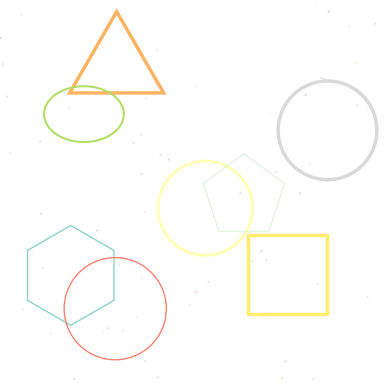[{"shape": "hexagon", "thickness": 1, "radius": 0.65, "center": [0.184, 0.285]}, {"shape": "circle", "thickness": 2, "radius": 0.61, "center": [0.533, 0.459]}, {"shape": "circle", "thickness": 1, "radius": 0.66, "center": [0.299, 0.198]}, {"shape": "triangle", "thickness": 2.5, "radius": 0.7, "center": [0.303, 0.829]}, {"shape": "oval", "thickness": 1.5, "radius": 0.52, "center": [0.218, 0.704]}, {"shape": "circle", "thickness": 2.5, "radius": 0.64, "center": [0.851, 0.661]}, {"shape": "pentagon", "thickness": 0.5, "radius": 0.55, "center": [0.633, 0.489]}, {"shape": "square", "thickness": 2.5, "radius": 0.51, "center": [0.746, 0.286]}]